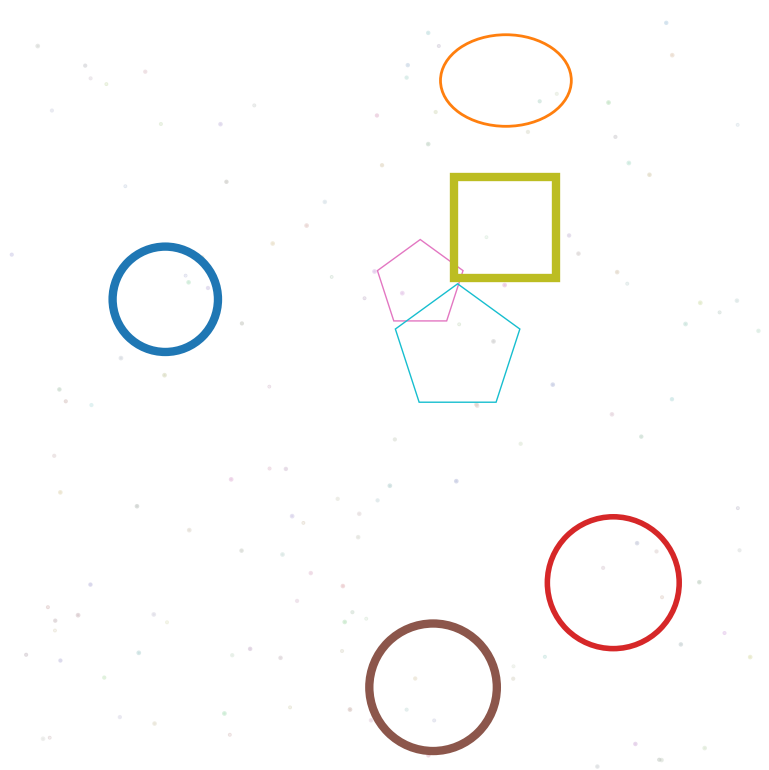[{"shape": "circle", "thickness": 3, "radius": 0.34, "center": [0.215, 0.611]}, {"shape": "oval", "thickness": 1, "radius": 0.42, "center": [0.657, 0.895]}, {"shape": "circle", "thickness": 2, "radius": 0.43, "center": [0.796, 0.243]}, {"shape": "circle", "thickness": 3, "radius": 0.41, "center": [0.562, 0.107]}, {"shape": "pentagon", "thickness": 0.5, "radius": 0.29, "center": [0.546, 0.63]}, {"shape": "square", "thickness": 3, "radius": 0.33, "center": [0.656, 0.704]}, {"shape": "pentagon", "thickness": 0.5, "radius": 0.42, "center": [0.594, 0.546]}]